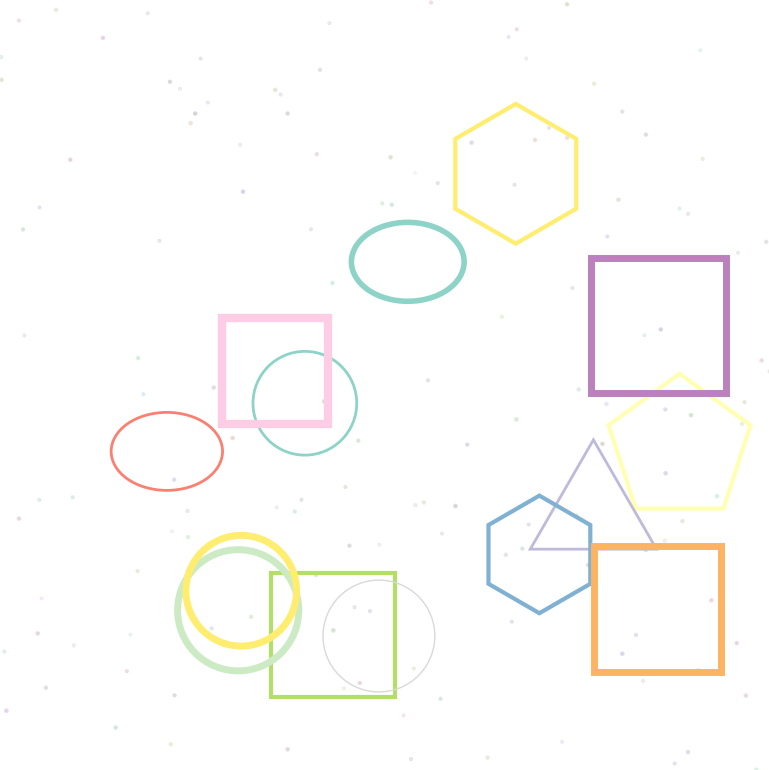[{"shape": "oval", "thickness": 2, "radius": 0.37, "center": [0.53, 0.66]}, {"shape": "circle", "thickness": 1, "radius": 0.34, "center": [0.396, 0.476]}, {"shape": "pentagon", "thickness": 1.5, "radius": 0.48, "center": [0.883, 0.418]}, {"shape": "triangle", "thickness": 1, "radius": 0.47, "center": [0.771, 0.334]}, {"shape": "oval", "thickness": 1, "radius": 0.36, "center": [0.217, 0.414]}, {"shape": "hexagon", "thickness": 1.5, "radius": 0.38, "center": [0.701, 0.28]}, {"shape": "square", "thickness": 2.5, "radius": 0.41, "center": [0.854, 0.209]}, {"shape": "square", "thickness": 1.5, "radius": 0.4, "center": [0.432, 0.175]}, {"shape": "square", "thickness": 3, "radius": 0.34, "center": [0.357, 0.518]}, {"shape": "circle", "thickness": 0.5, "radius": 0.36, "center": [0.492, 0.174]}, {"shape": "square", "thickness": 2.5, "radius": 0.44, "center": [0.855, 0.577]}, {"shape": "circle", "thickness": 2.5, "radius": 0.39, "center": [0.309, 0.207]}, {"shape": "hexagon", "thickness": 1.5, "radius": 0.45, "center": [0.67, 0.774]}, {"shape": "circle", "thickness": 2.5, "radius": 0.36, "center": [0.313, 0.233]}]